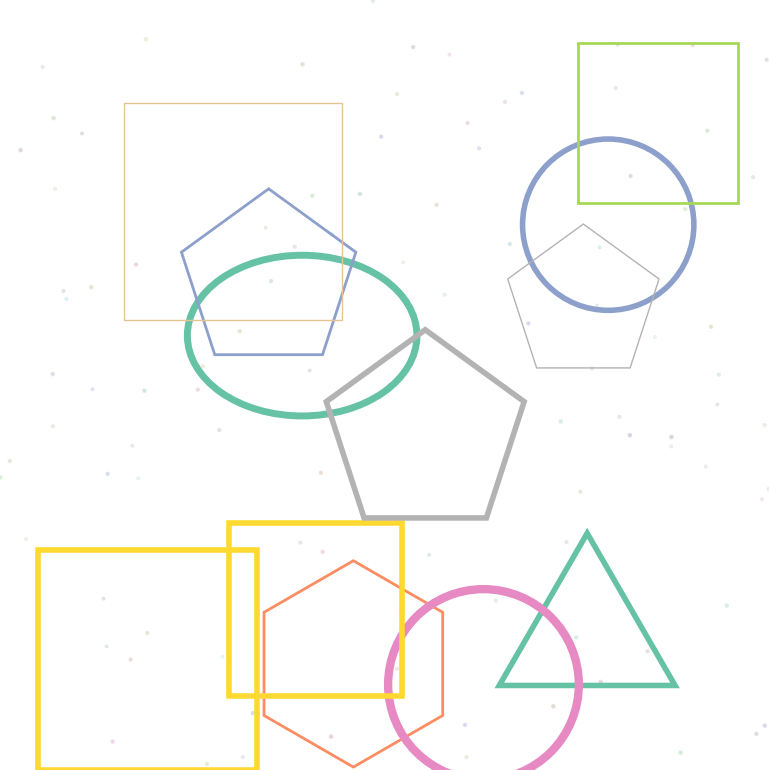[{"shape": "triangle", "thickness": 2, "radius": 0.66, "center": [0.763, 0.176]}, {"shape": "oval", "thickness": 2.5, "radius": 0.75, "center": [0.392, 0.564]}, {"shape": "hexagon", "thickness": 1, "radius": 0.67, "center": [0.459, 0.138]}, {"shape": "pentagon", "thickness": 1, "radius": 0.6, "center": [0.349, 0.636]}, {"shape": "circle", "thickness": 2, "radius": 0.56, "center": [0.79, 0.708]}, {"shape": "circle", "thickness": 3, "radius": 0.62, "center": [0.628, 0.111]}, {"shape": "square", "thickness": 1, "radius": 0.52, "center": [0.854, 0.84]}, {"shape": "square", "thickness": 2, "radius": 0.71, "center": [0.192, 0.143]}, {"shape": "square", "thickness": 2, "radius": 0.56, "center": [0.41, 0.209]}, {"shape": "square", "thickness": 0.5, "radius": 0.71, "center": [0.302, 0.725]}, {"shape": "pentagon", "thickness": 2, "radius": 0.68, "center": [0.552, 0.437]}, {"shape": "pentagon", "thickness": 0.5, "radius": 0.52, "center": [0.758, 0.606]}]